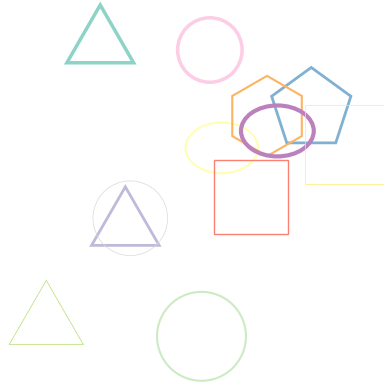[{"shape": "triangle", "thickness": 2.5, "radius": 0.5, "center": [0.26, 0.887]}, {"shape": "oval", "thickness": 1.5, "radius": 0.47, "center": [0.576, 0.616]}, {"shape": "triangle", "thickness": 2, "radius": 0.51, "center": [0.326, 0.413]}, {"shape": "square", "thickness": 1, "radius": 0.48, "center": [0.652, 0.489]}, {"shape": "pentagon", "thickness": 2, "radius": 0.54, "center": [0.808, 0.716]}, {"shape": "hexagon", "thickness": 1.5, "radius": 0.52, "center": [0.694, 0.699]}, {"shape": "triangle", "thickness": 0.5, "radius": 0.56, "center": [0.12, 0.161]}, {"shape": "circle", "thickness": 2.5, "radius": 0.42, "center": [0.545, 0.87]}, {"shape": "circle", "thickness": 0.5, "radius": 0.48, "center": [0.338, 0.433]}, {"shape": "oval", "thickness": 3, "radius": 0.47, "center": [0.72, 0.66]}, {"shape": "circle", "thickness": 1.5, "radius": 0.58, "center": [0.523, 0.126]}, {"shape": "square", "thickness": 0.5, "radius": 0.51, "center": [0.895, 0.624]}]